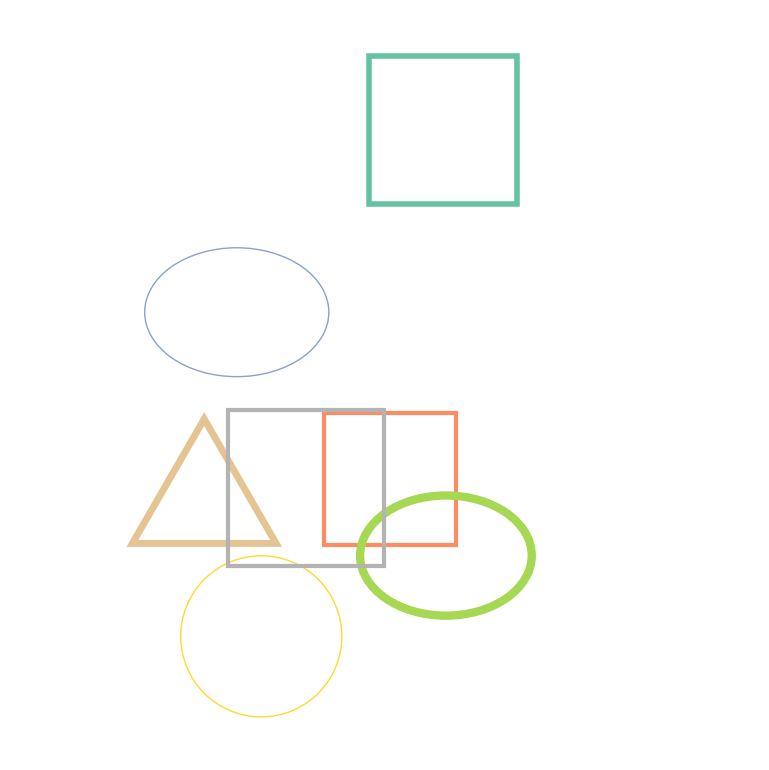[{"shape": "square", "thickness": 2, "radius": 0.48, "center": [0.576, 0.831]}, {"shape": "square", "thickness": 1.5, "radius": 0.43, "center": [0.507, 0.378]}, {"shape": "oval", "thickness": 0.5, "radius": 0.6, "center": [0.307, 0.595]}, {"shape": "oval", "thickness": 3, "radius": 0.56, "center": [0.579, 0.278]}, {"shape": "circle", "thickness": 0.5, "radius": 0.52, "center": [0.339, 0.174]}, {"shape": "triangle", "thickness": 2.5, "radius": 0.54, "center": [0.265, 0.348]}, {"shape": "square", "thickness": 1.5, "radius": 0.51, "center": [0.397, 0.366]}]